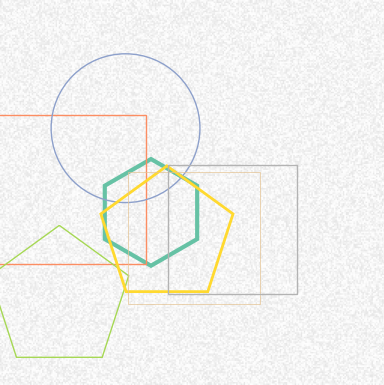[{"shape": "hexagon", "thickness": 3, "radius": 0.69, "center": [0.392, 0.448]}, {"shape": "square", "thickness": 1, "radius": 0.97, "center": [0.186, 0.508]}, {"shape": "circle", "thickness": 1, "radius": 0.97, "center": [0.326, 0.667]}, {"shape": "pentagon", "thickness": 1, "radius": 0.95, "center": [0.154, 0.225]}, {"shape": "pentagon", "thickness": 2, "radius": 0.9, "center": [0.434, 0.389]}, {"shape": "square", "thickness": 0.5, "radius": 0.85, "center": [0.504, 0.382]}, {"shape": "square", "thickness": 1, "radius": 0.83, "center": [0.604, 0.404]}]